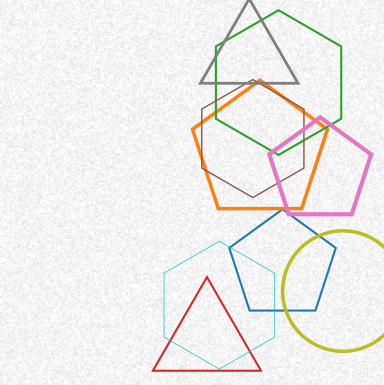[{"shape": "pentagon", "thickness": 1.5, "radius": 0.73, "center": [0.734, 0.311]}, {"shape": "pentagon", "thickness": 2.5, "radius": 0.92, "center": [0.675, 0.607]}, {"shape": "hexagon", "thickness": 1.5, "radius": 0.94, "center": [0.724, 0.785]}, {"shape": "triangle", "thickness": 1.5, "radius": 0.81, "center": [0.538, 0.118]}, {"shape": "hexagon", "thickness": 1, "radius": 0.77, "center": [0.657, 0.64]}, {"shape": "pentagon", "thickness": 3, "radius": 0.7, "center": [0.832, 0.556]}, {"shape": "triangle", "thickness": 2, "radius": 0.73, "center": [0.647, 0.857]}, {"shape": "circle", "thickness": 2.5, "radius": 0.78, "center": [0.891, 0.244]}, {"shape": "hexagon", "thickness": 0.5, "radius": 0.83, "center": [0.57, 0.207]}]